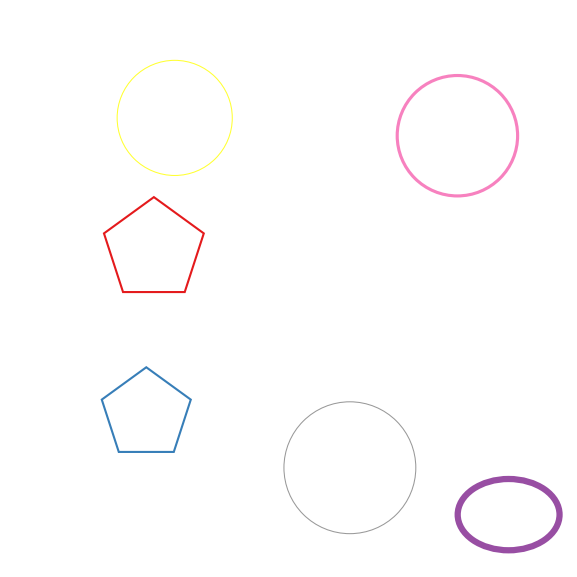[{"shape": "pentagon", "thickness": 1, "radius": 0.45, "center": [0.266, 0.567]}, {"shape": "pentagon", "thickness": 1, "radius": 0.41, "center": [0.253, 0.282]}, {"shape": "oval", "thickness": 3, "radius": 0.44, "center": [0.881, 0.108]}, {"shape": "circle", "thickness": 0.5, "radius": 0.5, "center": [0.303, 0.795]}, {"shape": "circle", "thickness": 1.5, "radius": 0.52, "center": [0.792, 0.764]}, {"shape": "circle", "thickness": 0.5, "radius": 0.57, "center": [0.606, 0.189]}]